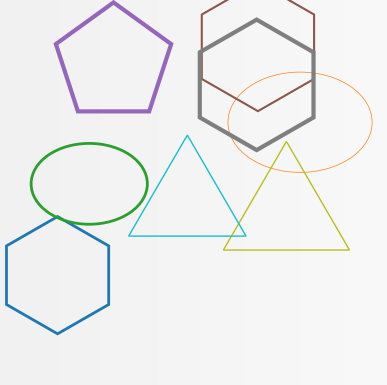[{"shape": "hexagon", "thickness": 2, "radius": 0.76, "center": [0.149, 0.285]}, {"shape": "oval", "thickness": 0.5, "radius": 0.93, "center": [0.774, 0.683]}, {"shape": "oval", "thickness": 2, "radius": 0.75, "center": [0.23, 0.523]}, {"shape": "pentagon", "thickness": 3, "radius": 0.78, "center": [0.293, 0.837]}, {"shape": "hexagon", "thickness": 1.5, "radius": 0.84, "center": [0.666, 0.879]}, {"shape": "hexagon", "thickness": 3, "radius": 0.85, "center": [0.662, 0.78]}, {"shape": "triangle", "thickness": 1, "radius": 0.94, "center": [0.739, 0.445]}, {"shape": "triangle", "thickness": 1, "radius": 0.87, "center": [0.483, 0.474]}]